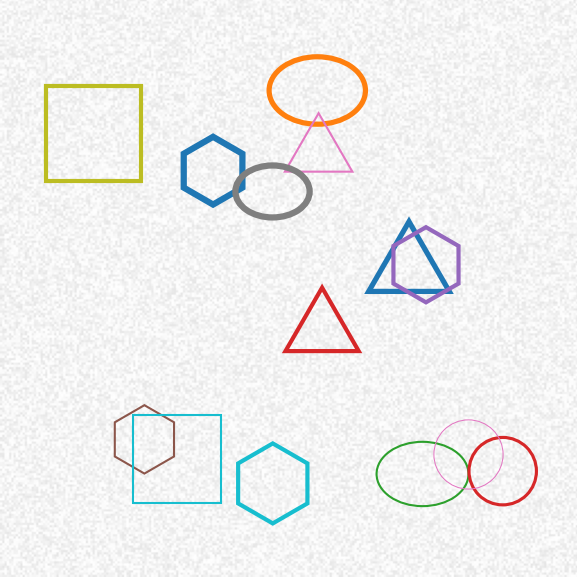[{"shape": "hexagon", "thickness": 3, "radius": 0.29, "center": [0.369, 0.704]}, {"shape": "triangle", "thickness": 2.5, "radius": 0.4, "center": [0.708, 0.535]}, {"shape": "oval", "thickness": 2.5, "radius": 0.42, "center": [0.549, 0.842]}, {"shape": "oval", "thickness": 1, "radius": 0.4, "center": [0.732, 0.178]}, {"shape": "triangle", "thickness": 2, "radius": 0.37, "center": [0.558, 0.428]}, {"shape": "circle", "thickness": 1.5, "radius": 0.29, "center": [0.87, 0.183]}, {"shape": "hexagon", "thickness": 2, "radius": 0.33, "center": [0.738, 0.541]}, {"shape": "hexagon", "thickness": 1, "radius": 0.3, "center": [0.25, 0.238]}, {"shape": "triangle", "thickness": 1, "radius": 0.34, "center": [0.552, 0.736]}, {"shape": "circle", "thickness": 0.5, "radius": 0.3, "center": [0.811, 0.212]}, {"shape": "oval", "thickness": 3, "radius": 0.32, "center": [0.472, 0.668]}, {"shape": "square", "thickness": 2, "radius": 0.41, "center": [0.161, 0.768]}, {"shape": "hexagon", "thickness": 2, "radius": 0.35, "center": [0.472, 0.162]}, {"shape": "square", "thickness": 1, "radius": 0.38, "center": [0.306, 0.205]}]